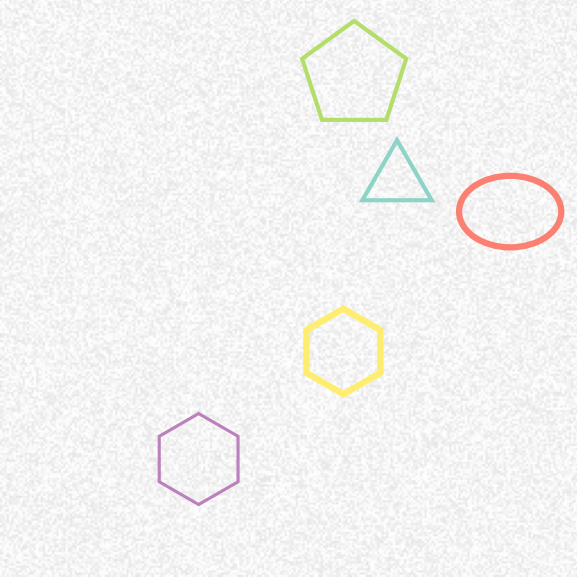[{"shape": "triangle", "thickness": 2, "radius": 0.35, "center": [0.687, 0.687]}, {"shape": "oval", "thickness": 3, "radius": 0.44, "center": [0.883, 0.633]}, {"shape": "pentagon", "thickness": 2, "radius": 0.47, "center": [0.613, 0.868]}, {"shape": "hexagon", "thickness": 1.5, "radius": 0.39, "center": [0.344, 0.204]}, {"shape": "hexagon", "thickness": 3, "radius": 0.37, "center": [0.595, 0.391]}]